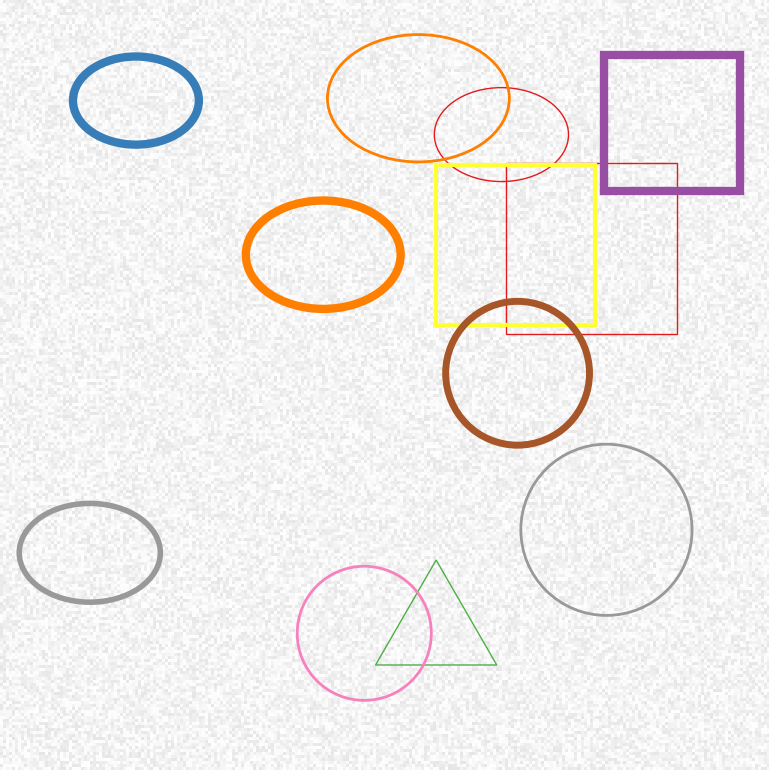[{"shape": "oval", "thickness": 0.5, "radius": 0.44, "center": [0.651, 0.825]}, {"shape": "square", "thickness": 0.5, "radius": 0.56, "center": [0.768, 0.677]}, {"shape": "oval", "thickness": 3, "radius": 0.41, "center": [0.177, 0.869]}, {"shape": "triangle", "thickness": 0.5, "radius": 0.45, "center": [0.566, 0.182]}, {"shape": "square", "thickness": 3, "radius": 0.44, "center": [0.872, 0.84]}, {"shape": "oval", "thickness": 1, "radius": 0.59, "center": [0.543, 0.872]}, {"shape": "oval", "thickness": 3, "radius": 0.5, "center": [0.42, 0.669]}, {"shape": "square", "thickness": 1.5, "radius": 0.52, "center": [0.67, 0.682]}, {"shape": "circle", "thickness": 2.5, "radius": 0.47, "center": [0.672, 0.515]}, {"shape": "circle", "thickness": 1, "radius": 0.44, "center": [0.473, 0.178]}, {"shape": "circle", "thickness": 1, "radius": 0.56, "center": [0.788, 0.312]}, {"shape": "oval", "thickness": 2, "radius": 0.46, "center": [0.117, 0.282]}]